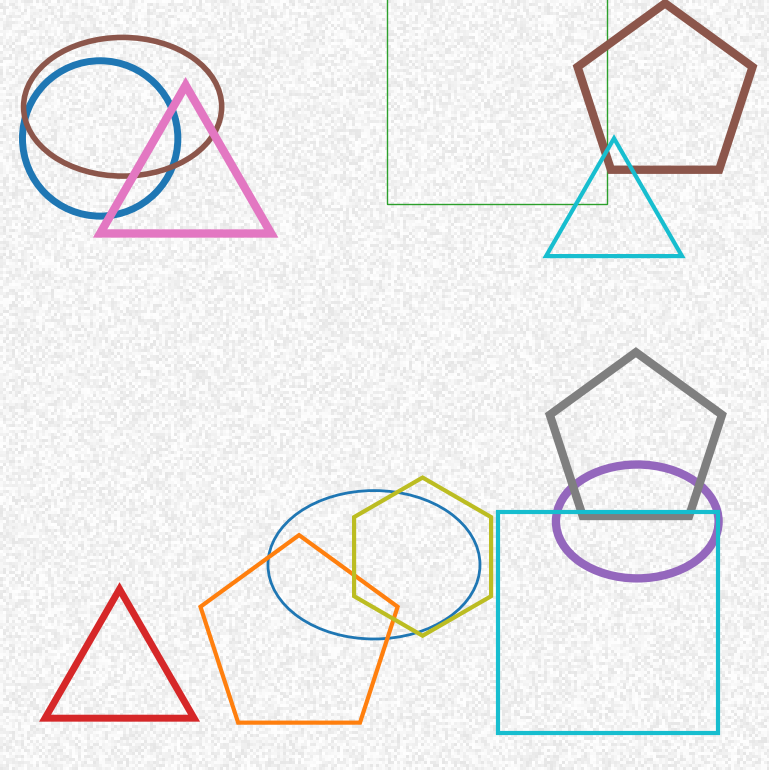[{"shape": "circle", "thickness": 2.5, "radius": 0.5, "center": [0.13, 0.82]}, {"shape": "oval", "thickness": 1, "radius": 0.69, "center": [0.486, 0.267]}, {"shape": "pentagon", "thickness": 1.5, "radius": 0.67, "center": [0.388, 0.17]}, {"shape": "square", "thickness": 0.5, "radius": 0.71, "center": [0.646, 0.878]}, {"shape": "triangle", "thickness": 2.5, "radius": 0.56, "center": [0.155, 0.123]}, {"shape": "oval", "thickness": 3, "radius": 0.53, "center": [0.828, 0.323]}, {"shape": "pentagon", "thickness": 3, "radius": 0.6, "center": [0.864, 0.876]}, {"shape": "oval", "thickness": 2, "radius": 0.64, "center": [0.159, 0.861]}, {"shape": "triangle", "thickness": 3, "radius": 0.64, "center": [0.241, 0.761]}, {"shape": "pentagon", "thickness": 3, "radius": 0.59, "center": [0.826, 0.425]}, {"shape": "hexagon", "thickness": 1.5, "radius": 0.51, "center": [0.549, 0.277]}, {"shape": "triangle", "thickness": 1.5, "radius": 0.51, "center": [0.797, 0.718]}, {"shape": "square", "thickness": 1.5, "radius": 0.72, "center": [0.79, 0.192]}]